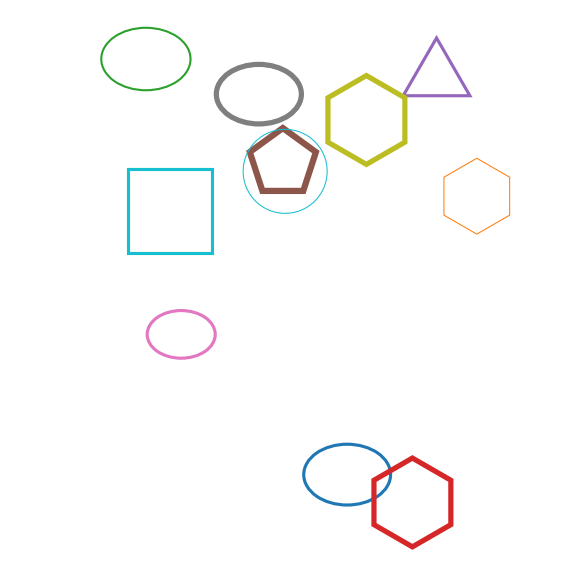[{"shape": "oval", "thickness": 1.5, "radius": 0.38, "center": [0.601, 0.177]}, {"shape": "hexagon", "thickness": 0.5, "radius": 0.33, "center": [0.826, 0.659]}, {"shape": "oval", "thickness": 1, "radius": 0.39, "center": [0.253, 0.897]}, {"shape": "hexagon", "thickness": 2.5, "radius": 0.38, "center": [0.714, 0.129]}, {"shape": "triangle", "thickness": 1.5, "radius": 0.33, "center": [0.756, 0.867]}, {"shape": "pentagon", "thickness": 3, "radius": 0.3, "center": [0.49, 0.717]}, {"shape": "oval", "thickness": 1.5, "radius": 0.29, "center": [0.314, 0.42]}, {"shape": "oval", "thickness": 2.5, "radius": 0.37, "center": [0.448, 0.836]}, {"shape": "hexagon", "thickness": 2.5, "radius": 0.38, "center": [0.634, 0.791]}, {"shape": "square", "thickness": 1.5, "radius": 0.36, "center": [0.295, 0.634]}, {"shape": "circle", "thickness": 0.5, "radius": 0.36, "center": [0.494, 0.702]}]